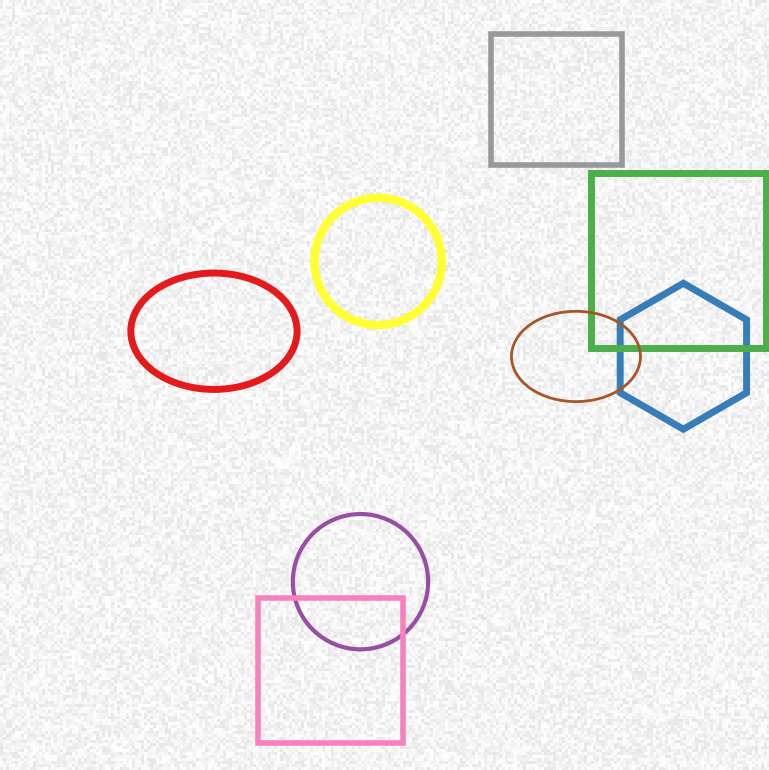[{"shape": "oval", "thickness": 2.5, "radius": 0.54, "center": [0.278, 0.57]}, {"shape": "hexagon", "thickness": 2.5, "radius": 0.47, "center": [0.888, 0.537]}, {"shape": "square", "thickness": 2.5, "radius": 0.57, "center": [0.881, 0.661]}, {"shape": "circle", "thickness": 1.5, "radius": 0.44, "center": [0.468, 0.245]}, {"shape": "circle", "thickness": 3, "radius": 0.41, "center": [0.491, 0.66]}, {"shape": "oval", "thickness": 1, "radius": 0.42, "center": [0.748, 0.537]}, {"shape": "square", "thickness": 2, "radius": 0.47, "center": [0.429, 0.129]}, {"shape": "square", "thickness": 2, "radius": 0.43, "center": [0.723, 0.871]}]